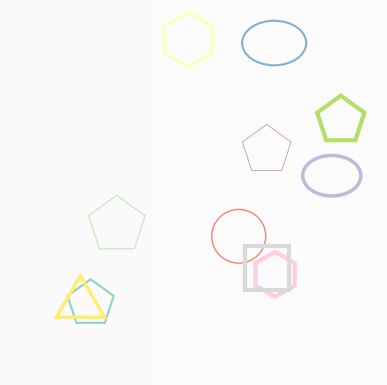[{"shape": "pentagon", "thickness": 1.5, "radius": 0.31, "center": [0.234, 0.212]}, {"shape": "hexagon", "thickness": 2, "radius": 0.36, "center": [0.486, 0.898]}, {"shape": "oval", "thickness": 2.5, "radius": 0.38, "center": [0.856, 0.544]}, {"shape": "circle", "thickness": 1, "radius": 0.35, "center": [0.616, 0.386]}, {"shape": "oval", "thickness": 1.5, "radius": 0.41, "center": [0.708, 0.888]}, {"shape": "pentagon", "thickness": 3, "radius": 0.32, "center": [0.879, 0.687]}, {"shape": "hexagon", "thickness": 3, "radius": 0.29, "center": [0.71, 0.287]}, {"shape": "square", "thickness": 3, "radius": 0.29, "center": [0.689, 0.304]}, {"shape": "pentagon", "thickness": 0.5, "radius": 0.33, "center": [0.688, 0.611]}, {"shape": "pentagon", "thickness": 1, "radius": 0.38, "center": [0.301, 0.416]}, {"shape": "triangle", "thickness": 2.5, "radius": 0.36, "center": [0.208, 0.212]}]